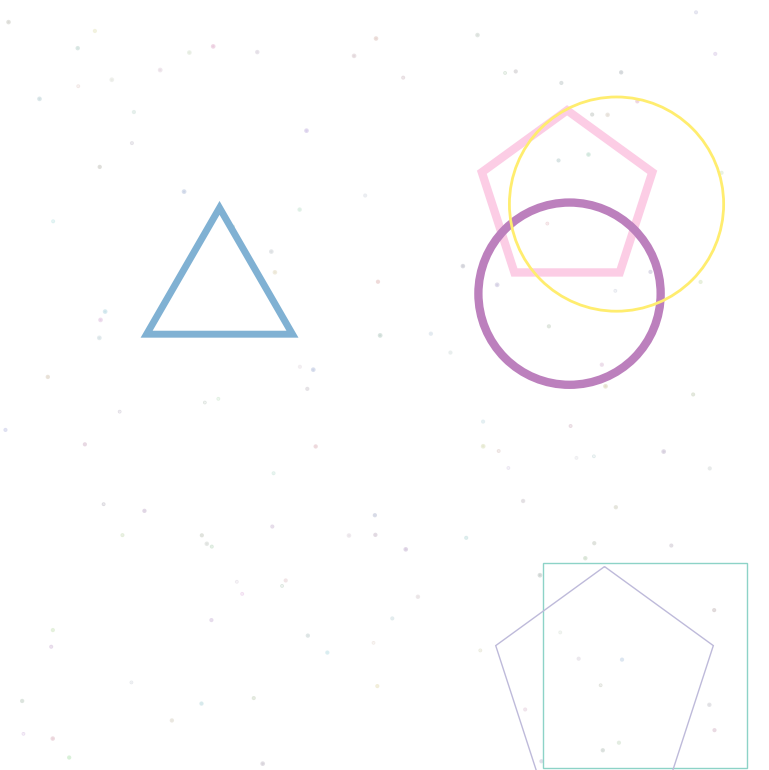[{"shape": "square", "thickness": 0.5, "radius": 0.66, "center": [0.838, 0.136]}, {"shape": "pentagon", "thickness": 0.5, "radius": 0.74, "center": [0.785, 0.116]}, {"shape": "triangle", "thickness": 2.5, "radius": 0.55, "center": [0.285, 0.621]}, {"shape": "pentagon", "thickness": 3, "radius": 0.58, "center": [0.736, 0.74]}, {"shape": "circle", "thickness": 3, "radius": 0.59, "center": [0.74, 0.619]}, {"shape": "circle", "thickness": 1, "radius": 0.7, "center": [0.801, 0.735]}]